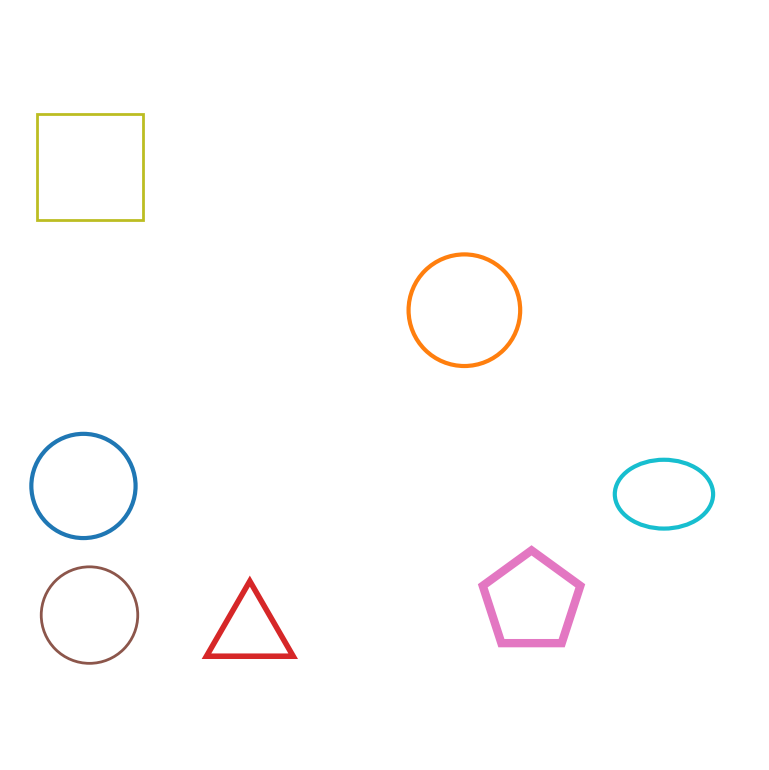[{"shape": "circle", "thickness": 1.5, "radius": 0.34, "center": [0.108, 0.369]}, {"shape": "circle", "thickness": 1.5, "radius": 0.36, "center": [0.603, 0.597]}, {"shape": "triangle", "thickness": 2, "radius": 0.33, "center": [0.324, 0.18]}, {"shape": "circle", "thickness": 1, "radius": 0.31, "center": [0.116, 0.201]}, {"shape": "pentagon", "thickness": 3, "radius": 0.33, "center": [0.69, 0.219]}, {"shape": "square", "thickness": 1, "radius": 0.35, "center": [0.117, 0.783]}, {"shape": "oval", "thickness": 1.5, "radius": 0.32, "center": [0.862, 0.358]}]